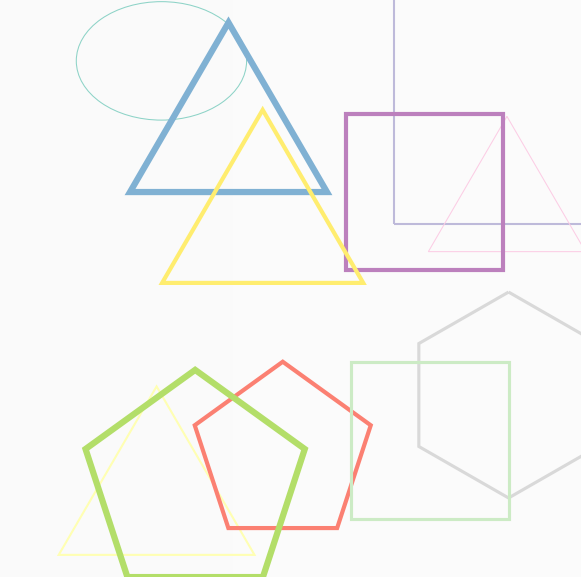[{"shape": "oval", "thickness": 0.5, "radius": 0.73, "center": [0.278, 0.894]}, {"shape": "triangle", "thickness": 1, "radius": 0.97, "center": [0.269, 0.136]}, {"shape": "square", "thickness": 1, "radius": 1.0, "center": [0.878, 0.811]}, {"shape": "pentagon", "thickness": 2, "radius": 0.8, "center": [0.486, 0.214]}, {"shape": "triangle", "thickness": 3, "radius": 0.98, "center": [0.393, 0.764]}, {"shape": "pentagon", "thickness": 3, "radius": 0.99, "center": [0.336, 0.16]}, {"shape": "triangle", "thickness": 0.5, "radius": 0.78, "center": [0.872, 0.641]}, {"shape": "hexagon", "thickness": 1.5, "radius": 0.89, "center": [0.875, 0.315]}, {"shape": "square", "thickness": 2, "radius": 0.68, "center": [0.73, 0.666]}, {"shape": "square", "thickness": 1.5, "radius": 0.68, "center": [0.739, 0.237]}, {"shape": "triangle", "thickness": 2, "radius": 1.0, "center": [0.452, 0.609]}]